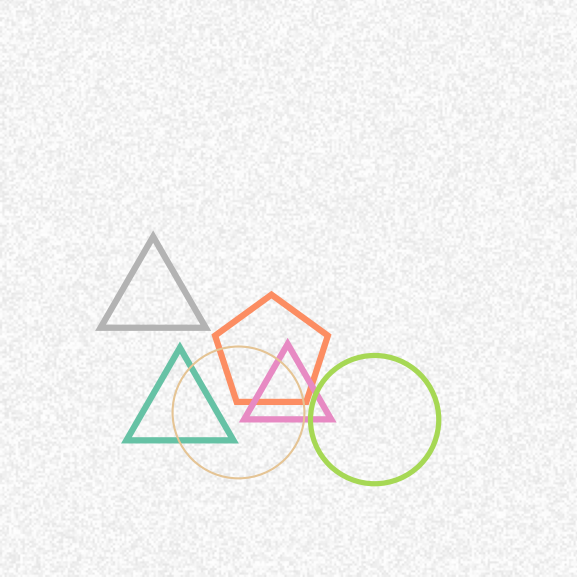[{"shape": "triangle", "thickness": 3, "radius": 0.53, "center": [0.312, 0.29]}, {"shape": "pentagon", "thickness": 3, "radius": 0.51, "center": [0.47, 0.386]}, {"shape": "triangle", "thickness": 3, "radius": 0.43, "center": [0.498, 0.316]}, {"shape": "circle", "thickness": 2.5, "radius": 0.56, "center": [0.649, 0.273]}, {"shape": "circle", "thickness": 1, "radius": 0.57, "center": [0.413, 0.285]}, {"shape": "triangle", "thickness": 3, "radius": 0.53, "center": [0.265, 0.484]}]